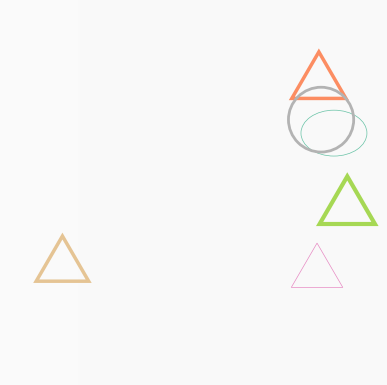[{"shape": "oval", "thickness": 0.5, "radius": 0.43, "center": [0.862, 0.654]}, {"shape": "triangle", "thickness": 2.5, "radius": 0.4, "center": [0.823, 0.785]}, {"shape": "triangle", "thickness": 0.5, "radius": 0.38, "center": [0.818, 0.292]}, {"shape": "triangle", "thickness": 3, "radius": 0.41, "center": [0.896, 0.459]}, {"shape": "triangle", "thickness": 2.5, "radius": 0.39, "center": [0.161, 0.309]}, {"shape": "circle", "thickness": 2, "radius": 0.42, "center": [0.829, 0.689]}]